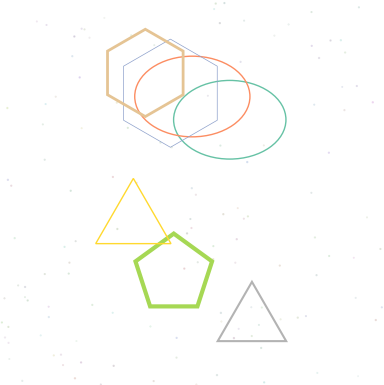[{"shape": "oval", "thickness": 1, "radius": 0.73, "center": [0.597, 0.689]}, {"shape": "oval", "thickness": 1, "radius": 0.75, "center": [0.5, 0.749]}, {"shape": "hexagon", "thickness": 0.5, "radius": 0.7, "center": [0.443, 0.758]}, {"shape": "pentagon", "thickness": 3, "radius": 0.52, "center": [0.451, 0.289]}, {"shape": "triangle", "thickness": 1, "radius": 0.56, "center": [0.346, 0.424]}, {"shape": "hexagon", "thickness": 2, "radius": 0.57, "center": [0.377, 0.811]}, {"shape": "triangle", "thickness": 1.5, "radius": 0.51, "center": [0.654, 0.165]}]